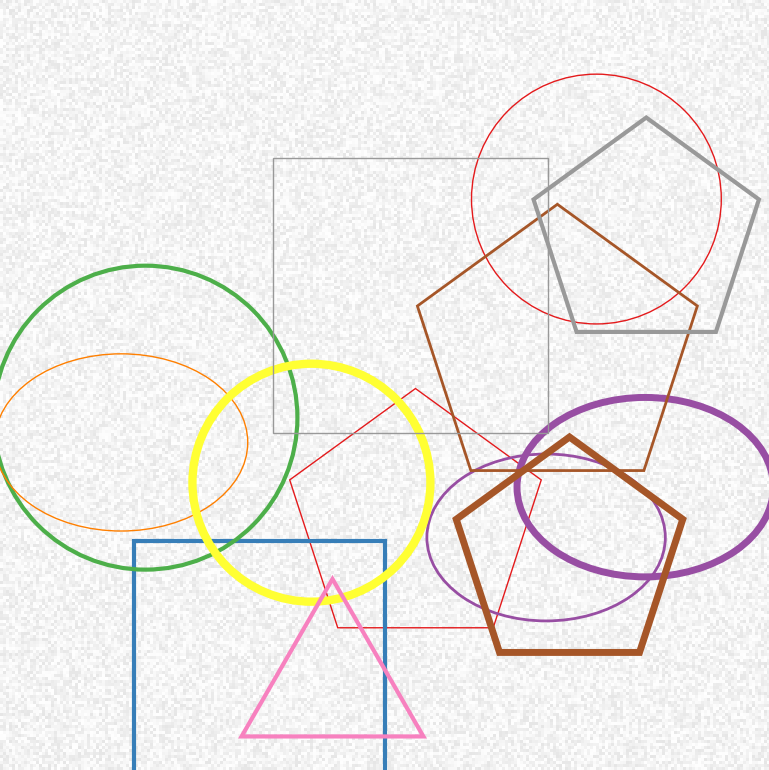[{"shape": "circle", "thickness": 0.5, "radius": 0.81, "center": [0.775, 0.741]}, {"shape": "pentagon", "thickness": 0.5, "radius": 0.86, "center": [0.54, 0.324]}, {"shape": "square", "thickness": 1.5, "radius": 0.82, "center": [0.337, 0.135]}, {"shape": "circle", "thickness": 1.5, "radius": 0.99, "center": [0.189, 0.458]}, {"shape": "oval", "thickness": 2.5, "radius": 0.83, "center": [0.838, 0.367]}, {"shape": "oval", "thickness": 1, "radius": 0.77, "center": [0.709, 0.302]}, {"shape": "oval", "thickness": 0.5, "radius": 0.82, "center": [0.157, 0.425]}, {"shape": "circle", "thickness": 3, "radius": 0.77, "center": [0.404, 0.373]}, {"shape": "pentagon", "thickness": 2.5, "radius": 0.77, "center": [0.74, 0.278]}, {"shape": "pentagon", "thickness": 1, "radius": 0.96, "center": [0.724, 0.544]}, {"shape": "triangle", "thickness": 1.5, "radius": 0.68, "center": [0.432, 0.112]}, {"shape": "square", "thickness": 0.5, "radius": 0.89, "center": [0.533, 0.616]}, {"shape": "pentagon", "thickness": 1.5, "radius": 0.77, "center": [0.839, 0.693]}]